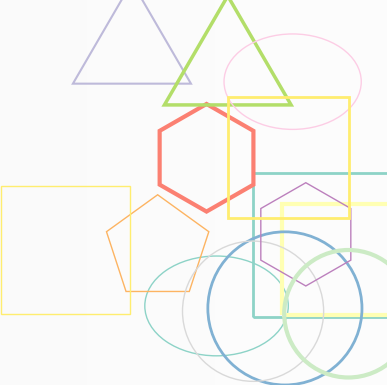[{"shape": "oval", "thickness": 1, "radius": 0.93, "center": [0.559, 0.205]}, {"shape": "square", "thickness": 2, "radius": 0.94, "center": [0.84, 0.363]}, {"shape": "square", "thickness": 3, "radius": 0.72, "center": [0.871, 0.326]}, {"shape": "triangle", "thickness": 1.5, "radius": 0.88, "center": [0.34, 0.871]}, {"shape": "hexagon", "thickness": 3, "radius": 0.7, "center": [0.533, 0.59]}, {"shape": "circle", "thickness": 2, "radius": 0.99, "center": [0.735, 0.199]}, {"shape": "pentagon", "thickness": 1, "radius": 0.69, "center": [0.407, 0.355]}, {"shape": "triangle", "thickness": 2.5, "radius": 0.94, "center": [0.588, 0.822]}, {"shape": "oval", "thickness": 1, "radius": 0.89, "center": [0.755, 0.788]}, {"shape": "circle", "thickness": 1, "radius": 0.91, "center": [0.653, 0.192]}, {"shape": "hexagon", "thickness": 1, "radius": 0.67, "center": [0.789, 0.391]}, {"shape": "circle", "thickness": 3, "radius": 0.83, "center": [0.899, 0.185]}, {"shape": "square", "thickness": 2, "radius": 0.78, "center": [0.744, 0.59]}, {"shape": "square", "thickness": 1, "radius": 0.83, "center": [0.169, 0.35]}]